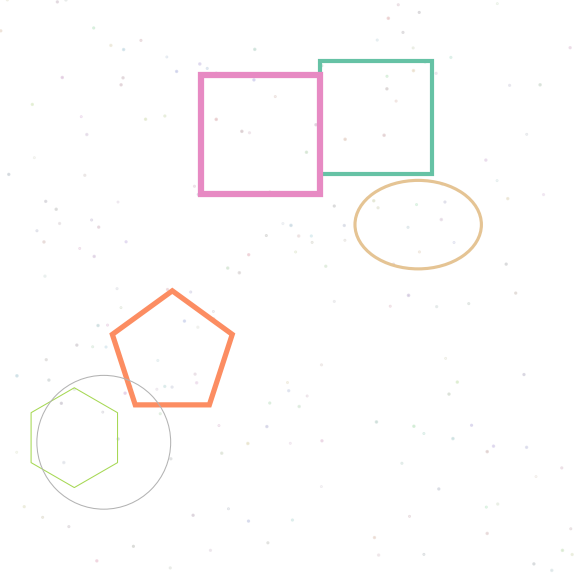[{"shape": "square", "thickness": 2, "radius": 0.49, "center": [0.651, 0.796]}, {"shape": "pentagon", "thickness": 2.5, "radius": 0.55, "center": [0.298, 0.386]}, {"shape": "square", "thickness": 3, "radius": 0.51, "center": [0.452, 0.767]}, {"shape": "hexagon", "thickness": 0.5, "radius": 0.43, "center": [0.129, 0.241]}, {"shape": "oval", "thickness": 1.5, "radius": 0.55, "center": [0.724, 0.61]}, {"shape": "circle", "thickness": 0.5, "radius": 0.58, "center": [0.18, 0.233]}]